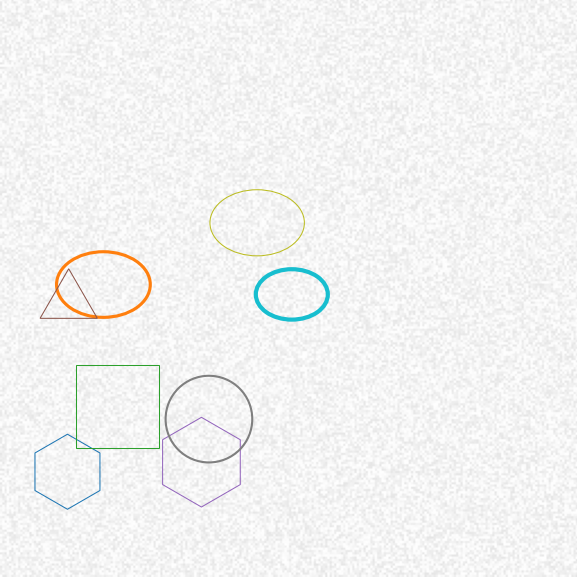[{"shape": "hexagon", "thickness": 0.5, "radius": 0.32, "center": [0.117, 0.182]}, {"shape": "oval", "thickness": 1.5, "radius": 0.41, "center": [0.179, 0.506]}, {"shape": "square", "thickness": 0.5, "radius": 0.36, "center": [0.204, 0.296]}, {"shape": "hexagon", "thickness": 0.5, "radius": 0.39, "center": [0.349, 0.199]}, {"shape": "triangle", "thickness": 0.5, "radius": 0.29, "center": [0.119, 0.477]}, {"shape": "circle", "thickness": 1, "radius": 0.38, "center": [0.362, 0.273]}, {"shape": "oval", "thickness": 0.5, "radius": 0.41, "center": [0.445, 0.613]}, {"shape": "oval", "thickness": 2, "radius": 0.31, "center": [0.505, 0.489]}]